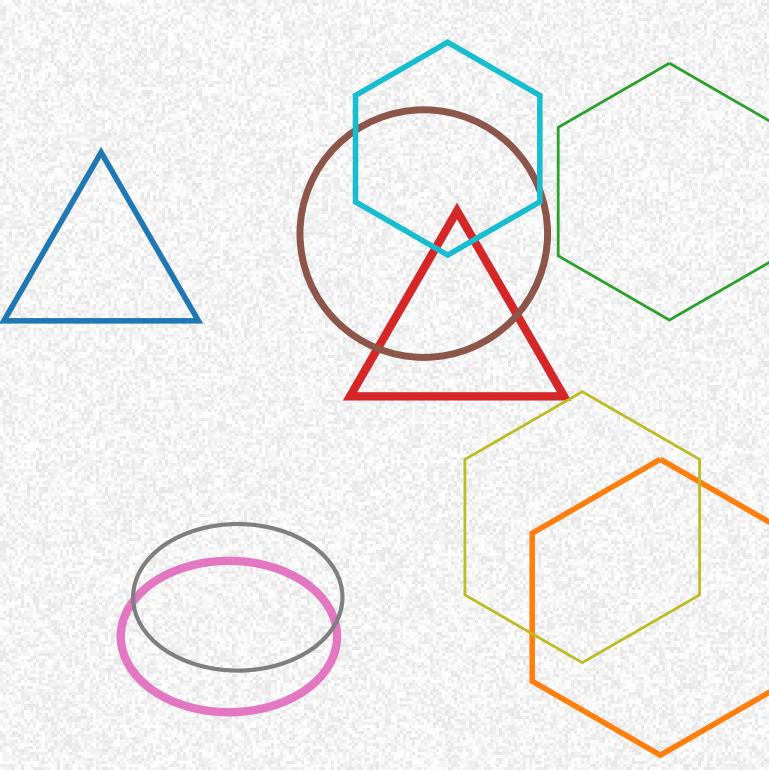[{"shape": "triangle", "thickness": 2, "radius": 0.73, "center": [0.131, 0.656]}, {"shape": "hexagon", "thickness": 2, "radius": 0.96, "center": [0.858, 0.211]}, {"shape": "hexagon", "thickness": 1, "radius": 0.83, "center": [0.869, 0.751]}, {"shape": "triangle", "thickness": 3, "radius": 0.8, "center": [0.594, 0.565]}, {"shape": "circle", "thickness": 2.5, "radius": 0.8, "center": [0.55, 0.697]}, {"shape": "oval", "thickness": 3, "radius": 0.7, "center": [0.297, 0.173]}, {"shape": "oval", "thickness": 1.5, "radius": 0.68, "center": [0.309, 0.224]}, {"shape": "hexagon", "thickness": 1, "radius": 0.88, "center": [0.756, 0.315]}, {"shape": "hexagon", "thickness": 2, "radius": 0.69, "center": [0.581, 0.807]}]